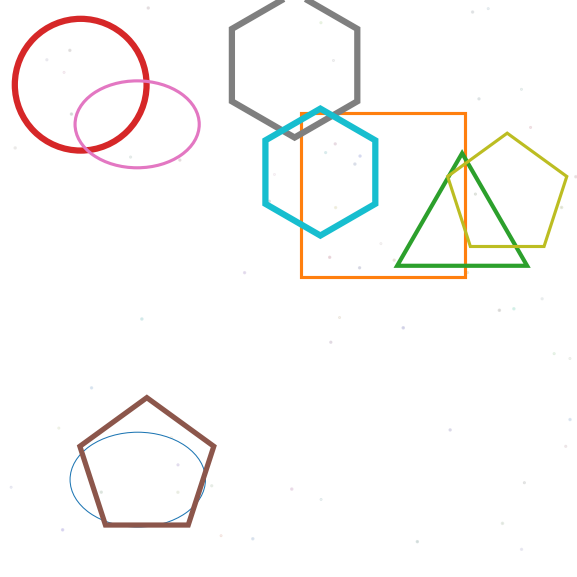[{"shape": "oval", "thickness": 0.5, "radius": 0.59, "center": [0.239, 0.169]}, {"shape": "square", "thickness": 1.5, "radius": 0.71, "center": [0.663, 0.662]}, {"shape": "triangle", "thickness": 2, "radius": 0.65, "center": [0.8, 0.604]}, {"shape": "circle", "thickness": 3, "radius": 0.57, "center": [0.14, 0.852]}, {"shape": "pentagon", "thickness": 2.5, "radius": 0.61, "center": [0.254, 0.189]}, {"shape": "oval", "thickness": 1.5, "radius": 0.54, "center": [0.237, 0.784]}, {"shape": "hexagon", "thickness": 3, "radius": 0.63, "center": [0.51, 0.886]}, {"shape": "pentagon", "thickness": 1.5, "radius": 0.54, "center": [0.878, 0.66]}, {"shape": "hexagon", "thickness": 3, "radius": 0.55, "center": [0.555, 0.701]}]